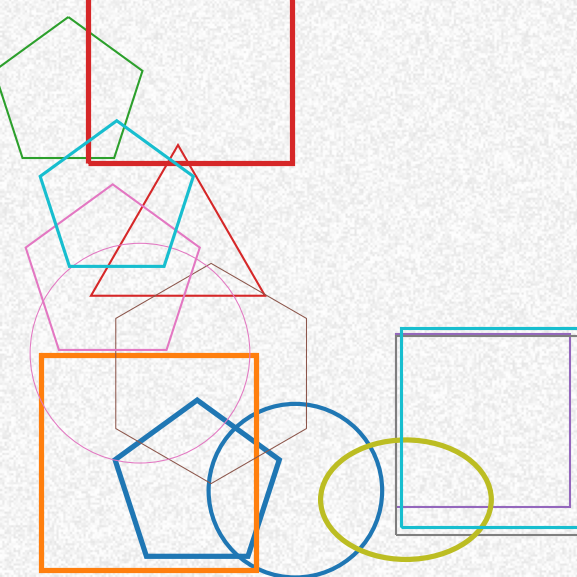[{"shape": "circle", "thickness": 2, "radius": 0.75, "center": [0.511, 0.149]}, {"shape": "pentagon", "thickness": 2.5, "radius": 0.75, "center": [0.341, 0.157]}, {"shape": "square", "thickness": 2.5, "radius": 0.93, "center": [0.257, 0.198]}, {"shape": "pentagon", "thickness": 1, "radius": 0.67, "center": [0.118, 0.835]}, {"shape": "square", "thickness": 2.5, "radius": 0.88, "center": [0.329, 0.893]}, {"shape": "triangle", "thickness": 1, "radius": 0.87, "center": [0.308, 0.574]}, {"shape": "square", "thickness": 1, "radius": 0.75, "center": [0.837, 0.271]}, {"shape": "hexagon", "thickness": 0.5, "radius": 0.95, "center": [0.366, 0.352]}, {"shape": "pentagon", "thickness": 1, "radius": 0.79, "center": [0.195, 0.521]}, {"shape": "circle", "thickness": 0.5, "radius": 0.95, "center": [0.242, 0.388]}, {"shape": "square", "thickness": 1, "radius": 0.86, "center": [0.857, 0.245]}, {"shape": "oval", "thickness": 2.5, "radius": 0.74, "center": [0.703, 0.134]}, {"shape": "square", "thickness": 1.5, "radius": 0.86, "center": [0.866, 0.258]}, {"shape": "pentagon", "thickness": 1.5, "radius": 0.7, "center": [0.202, 0.651]}]